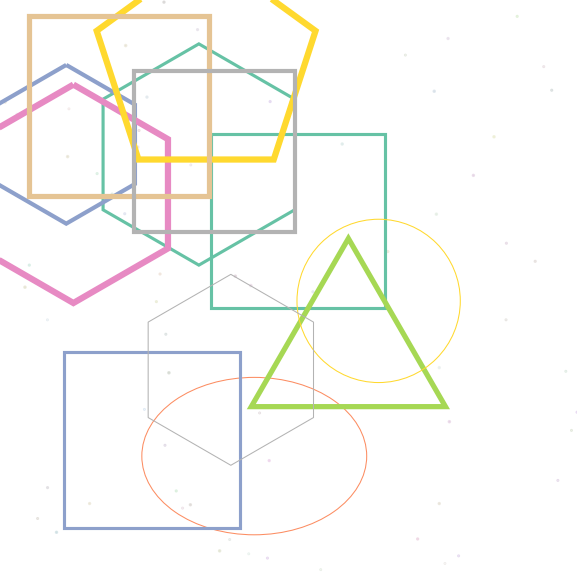[{"shape": "square", "thickness": 1.5, "radius": 0.75, "center": [0.515, 0.616]}, {"shape": "hexagon", "thickness": 1.5, "radius": 0.96, "center": [0.344, 0.732]}, {"shape": "oval", "thickness": 0.5, "radius": 0.97, "center": [0.44, 0.209]}, {"shape": "square", "thickness": 1.5, "radius": 0.76, "center": [0.263, 0.237]}, {"shape": "hexagon", "thickness": 2, "radius": 0.69, "center": [0.115, 0.749]}, {"shape": "hexagon", "thickness": 3, "radius": 0.95, "center": [0.127, 0.664]}, {"shape": "triangle", "thickness": 2.5, "radius": 0.97, "center": [0.603, 0.392]}, {"shape": "circle", "thickness": 0.5, "radius": 0.71, "center": [0.656, 0.478]}, {"shape": "pentagon", "thickness": 3, "radius": 1.0, "center": [0.357, 0.884]}, {"shape": "square", "thickness": 2.5, "radius": 0.78, "center": [0.205, 0.816]}, {"shape": "hexagon", "thickness": 0.5, "radius": 0.83, "center": [0.4, 0.359]}, {"shape": "square", "thickness": 2, "radius": 0.69, "center": [0.371, 0.737]}]